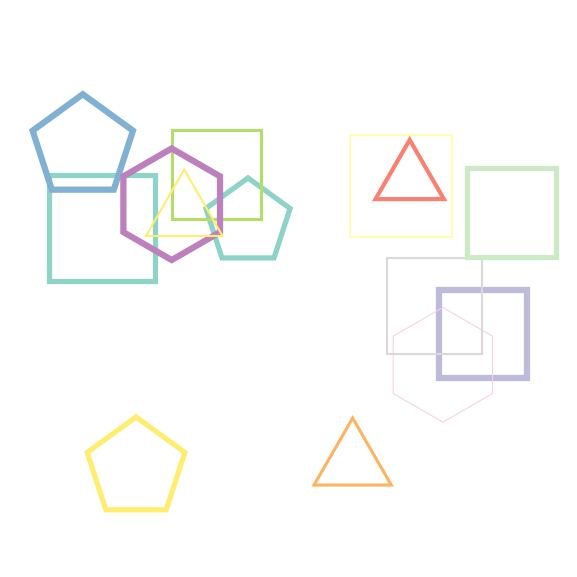[{"shape": "square", "thickness": 2.5, "radius": 0.46, "center": [0.177, 0.604]}, {"shape": "pentagon", "thickness": 2.5, "radius": 0.38, "center": [0.429, 0.614]}, {"shape": "square", "thickness": 1, "radius": 0.44, "center": [0.694, 0.676]}, {"shape": "square", "thickness": 3, "radius": 0.38, "center": [0.837, 0.42]}, {"shape": "triangle", "thickness": 2, "radius": 0.34, "center": [0.709, 0.689]}, {"shape": "pentagon", "thickness": 3, "radius": 0.46, "center": [0.143, 0.745]}, {"shape": "triangle", "thickness": 1.5, "radius": 0.39, "center": [0.611, 0.198]}, {"shape": "square", "thickness": 1.5, "radius": 0.38, "center": [0.375, 0.697]}, {"shape": "hexagon", "thickness": 0.5, "radius": 0.5, "center": [0.767, 0.367]}, {"shape": "square", "thickness": 1, "radius": 0.41, "center": [0.752, 0.469]}, {"shape": "hexagon", "thickness": 3, "radius": 0.48, "center": [0.297, 0.645]}, {"shape": "square", "thickness": 2.5, "radius": 0.39, "center": [0.886, 0.631]}, {"shape": "triangle", "thickness": 1, "radius": 0.38, "center": [0.319, 0.629]}, {"shape": "pentagon", "thickness": 2.5, "radius": 0.44, "center": [0.236, 0.188]}]